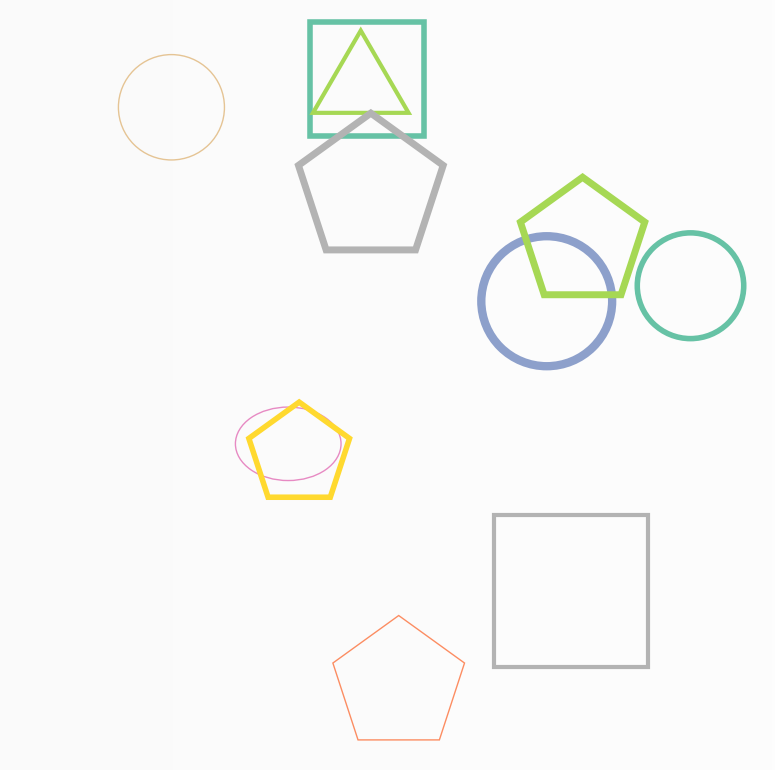[{"shape": "circle", "thickness": 2, "radius": 0.34, "center": [0.891, 0.629]}, {"shape": "square", "thickness": 2, "radius": 0.37, "center": [0.473, 0.897]}, {"shape": "pentagon", "thickness": 0.5, "radius": 0.45, "center": [0.514, 0.111]}, {"shape": "circle", "thickness": 3, "radius": 0.42, "center": [0.705, 0.609]}, {"shape": "oval", "thickness": 0.5, "radius": 0.34, "center": [0.372, 0.424]}, {"shape": "triangle", "thickness": 1.5, "radius": 0.36, "center": [0.465, 0.889]}, {"shape": "pentagon", "thickness": 2.5, "radius": 0.42, "center": [0.752, 0.685]}, {"shape": "pentagon", "thickness": 2, "radius": 0.34, "center": [0.386, 0.409]}, {"shape": "circle", "thickness": 0.5, "radius": 0.34, "center": [0.221, 0.861]}, {"shape": "square", "thickness": 1.5, "radius": 0.5, "center": [0.737, 0.233]}, {"shape": "pentagon", "thickness": 2.5, "radius": 0.49, "center": [0.478, 0.755]}]